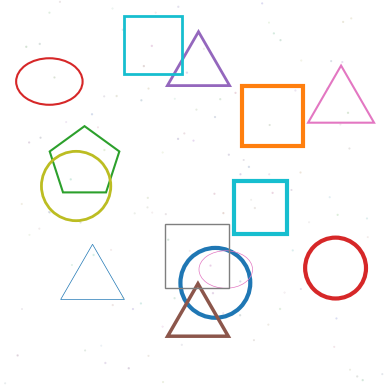[{"shape": "circle", "thickness": 3, "radius": 0.45, "center": [0.559, 0.265]}, {"shape": "triangle", "thickness": 0.5, "radius": 0.48, "center": [0.24, 0.27]}, {"shape": "square", "thickness": 3, "radius": 0.39, "center": [0.709, 0.699]}, {"shape": "pentagon", "thickness": 1.5, "radius": 0.48, "center": [0.22, 0.577]}, {"shape": "oval", "thickness": 1.5, "radius": 0.43, "center": [0.128, 0.788]}, {"shape": "circle", "thickness": 3, "radius": 0.4, "center": [0.872, 0.304]}, {"shape": "triangle", "thickness": 2, "radius": 0.47, "center": [0.516, 0.824]}, {"shape": "triangle", "thickness": 2.5, "radius": 0.45, "center": [0.514, 0.172]}, {"shape": "oval", "thickness": 0.5, "radius": 0.35, "center": [0.586, 0.3]}, {"shape": "triangle", "thickness": 1.5, "radius": 0.49, "center": [0.886, 0.731]}, {"shape": "square", "thickness": 1, "radius": 0.41, "center": [0.511, 0.335]}, {"shape": "circle", "thickness": 2, "radius": 0.45, "center": [0.198, 0.517]}, {"shape": "square", "thickness": 3, "radius": 0.35, "center": [0.677, 0.461]}, {"shape": "square", "thickness": 2, "radius": 0.38, "center": [0.397, 0.884]}]